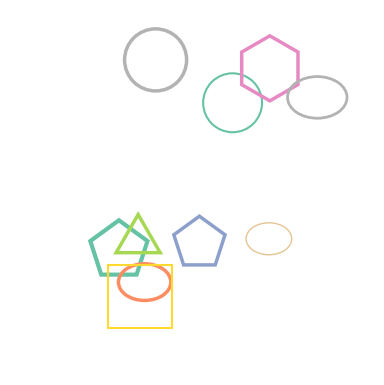[{"shape": "circle", "thickness": 1.5, "radius": 0.38, "center": [0.604, 0.733]}, {"shape": "pentagon", "thickness": 3, "radius": 0.39, "center": [0.309, 0.35]}, {"shape": "oval", "thickness": 2.5, "radius": 0.34, "center": [0.376, 0.267]}, {"shape": "pentagon", "thickness": 2.5, "radius": 0.35, "center": [0.518, 0.369]}, {"shape": "hexagon", "thickness": 2.5, "radius": 0.42, "center": [0.701, 0.822]}, {"shape": "triangle", "thickness": 2.5, "radius": 0.33, "center": [0.359, 0.377]}, {"shape": "square", "thickness": 1.5, "radius": 0.41, "center": [0.364, 0.23]}, {"shape": "oval", "thickness": 1, "radius": 0.3, "center": [0.698, 0.38]}, {"shape": "circle", "thickness": 2.5, "radius": 0.4, "center": [0.404, 0.844]}, {"shape": "oval", "thickness": 2, "radius": 0.39, "center": [0.824, 0.747]}]